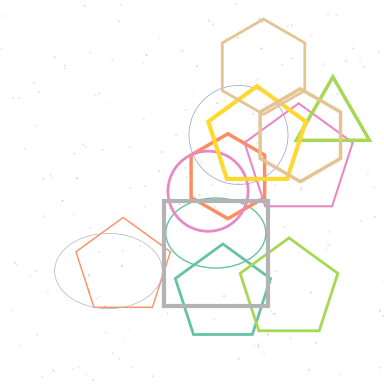[{"shape": "oval", "thickness": 1, "radius": 0.65, "center": [0.561, 0.395]}, {"shape": "pentagon", "thickness": 2, "radius": 0.65, "center": [0.579, 0.236]}, {"shape": "hexagon", "thickness": 2.5, "radius": 0.55, "center": [0.592, 0.542]}, {"shape": "pentagon", "thickness": 1, "radius": 0.65, "center": [0.32, 0.306]}, {"shape": "circle", "thickness": 0.5, "radius": 0.64, "center": [0.62, 0.649]}, {"shape": "pentagon", "thickness": 1.5, "radius": 0.74, "center": [0.776, 0.584]}, {"shape": "circle", "thickness": 2, "radius": 0.52, "center": [0.54, 0.503]}, {"shape": "pentagon", "thickness": 2, "radius": 0.67, "center": [0.751, 0.249]}, {"shape": "triangle", "thickness": 2.5, "radius": 0.55, "center": [0.865, 0.69]}, {"shape": "pentagon", "thickness": 3, "radius": 0.67, "center": [0.667, 0.643]}, {"shape": "hexagon", "thickness": 2, "radius": 0.62, "center": [0.685, 0.827]}, {"shape": "hexagon", "thickness": 2.5, "radius": 0.6, "center": [0.78, 0.649]}, {"shape": "oval", "thickness": 0.5, "radius": 0.7, "center": [0.282, 0.296]}, {"shape": "square", "thickness": 3, "radius": 0.68, "center": [0.56, 0.342]}]